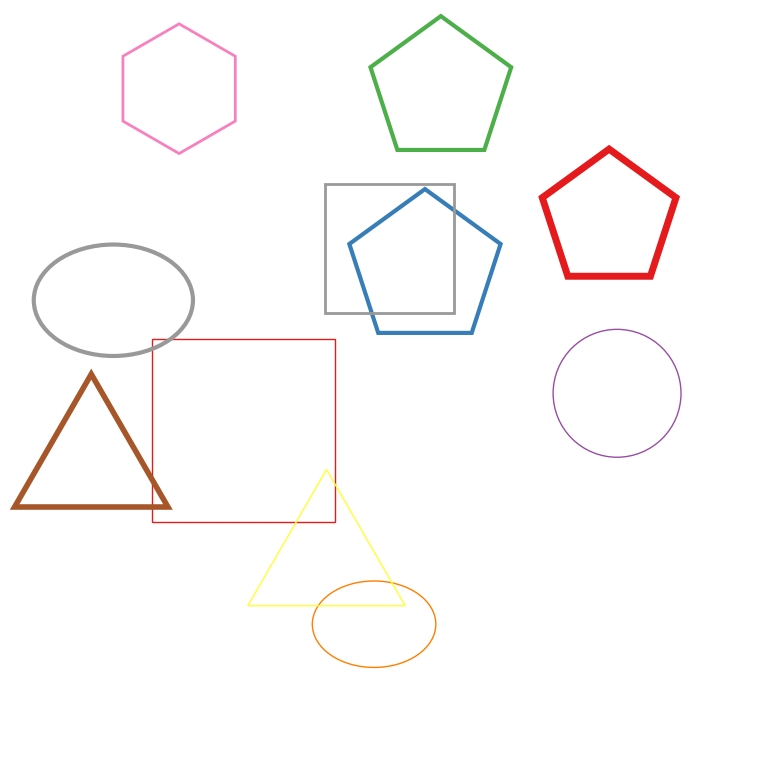[{"shape": "square", "thickness": 0.5, "radius": 0.59, "center": [0.316, 0.441]}, {"shape": "pentagon", "thickness": 2.5, "radius": 0.46, "center": [0.791, 0.715]}, {"shape": "pentagon", "thickness": 1.5, "radius": 0.52, "center": [0.552, 0.651]}, {"shape": "pentagon", "thickness": 1.5, "radius": 0.48, "center": [0.573, 0.883]}, {"shape": "circle", "thickness": 0.5, "radius": 0.42, "center": [0.801, 0.489]}, {"shape": "oval", "thickness": 0.5, "radius": 0.4, "center": [0.486, 0.189]}, {"shape": "triangle", "thickness": 0.5, "radius": 0.59, "center": [0.424, 0.272]}, {"shape": "triangle", "thickness": 2, "radius": 0.57, "center": [0.119, 0.399]}, {"shape": "hexagon", "thickness": 1, "radius": 0.42, "center": [0.233, 0.885]}, {"shape": "square", "thickness": 1, "radius": 0.42, "center": [0.506, 0.678]}, {"shape": "oval", "thickness": 1.5, "radius": 0.52, "center": [0.147, 0.61]}]